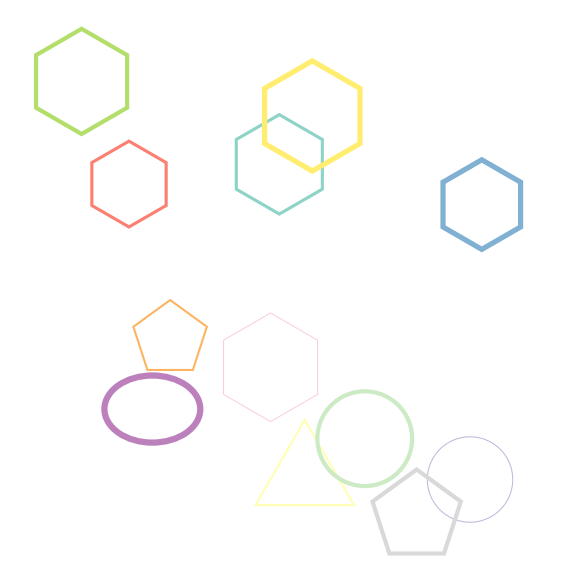[{"shape": "hexagon", "thickness": 1.5, "radius": 0.43, "center": [0.484, 0.715]}, {"shape": "triangle", "thickness": 1, "radius": 0.49, "center": [0.528, 0.174]}, {"shape": "circle", "thickness": 0.5, "radius": 0.37, "center": [0.814, 0.169]}, {"shape": "hexagon", "thickness": 1.5, "radius": 0.37, "center": [0.223, 0.68]}, {"shape": "hexagon", "thickness": 2.5, "radius": 0.39, "center": [0.834, 0.645]}, {"shape": "pentagon", "thickness": 1, "radius": 0.33, "center": [0.295, 0.413]}, {"shape": "hexagon", "thickness": 2, "radius": 0.46, "center": [0.141, 0.858]}, {"shape": "hexagon", "thickness": 0.5, "radius": 0.47, "center": [0.468, 0.363]}, {"shape": "pentagon", "thickness": 2, "radius": 0.4, "center": [0.721, 0.106]}, {"shape": "oval", "thickness": 3, "radius": 0.41, "center": [0.264, 0.291]}, {"shape": "circle", "thickness": 2, "radius": 0.41, "center": [0.632, 0.24]}, {"shape": "hexagon", "thickness": 2.5, "radius": 0.48, "center": [0.541, 0.798]}]